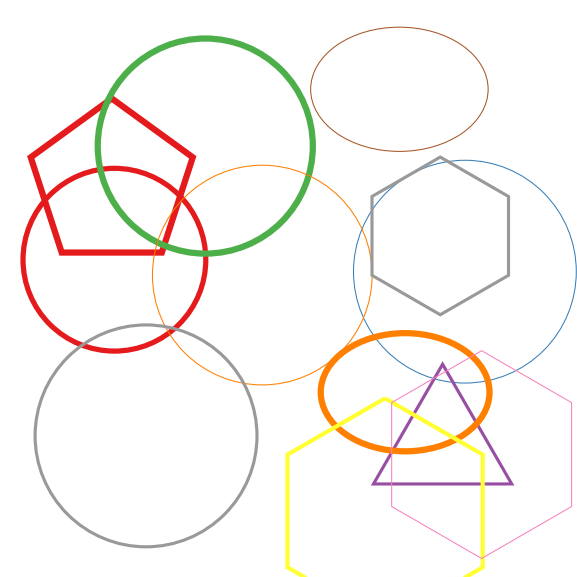[{"shape": "pentagon", "thickness": 3, "radius": 0.74, "center": [0.194, 0.681]}, {"shape": "circle", "thickness": 2.5, "radius": 0.79, "center": [0.198, 0.549]}, {"shape": "circle", "thickness": 0.5, "radius": 0.96, "center": [0.805, 0.529]}, {"shape": "circle", "thickness": 3, "radius": 0.93, "center": [0.355, 0.746]}, {"shape": "triangle", "thickness": 1.5, "radius": 0.69, "center": [0.766, 0.23]}, {"shape": "oval", "thickness": 3, "radius": 0.73, "center": [0.701, 0.32]}, {"shape": "circle", "thickness": 0.5, "radius": 0.95, "center": [0.454, 0.523]}, {"shape": "hexagon", "thickness": 2, "radius": 0.98, "center": [0.667, 0.114]}, {"shape": "oval", "thickness": 0.5, "radius": 0.77, "center": [0.692, 0.845]}, {"shape": "hexagon", "thickness": 0.5, "radius": 0.9, "center": [0.834, 0.212]}, {"shape": "circle", "thickness": 1.5, "radius": 0.96, "center": [0.253, 0.244]}, {"shape": "hexagon", "thickness": 1.5, "radius": 0.68, "center": [0.762, 0.591]}]